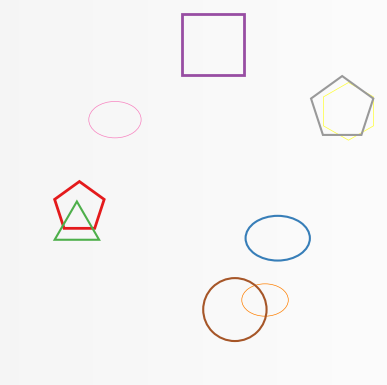[{"shape": "pentagon", "thickness": 2, "radius": 0.34, "center": [0.205, 0.461]}, {"shape": "oval", "thickness": 1.5, "radius": 0.41, "center": [0.717, 0.381]}, {"shape": "triangle", "thickness": 1.5, "radius": 0.33, "center": [0.198, 0.41]}, {"shape": "square", "thickness": 2, "radius": 0.4, "center": [0.55, 0.885]}, {"shape": "oval", "thickness": 0.5, "radius": 0.3, "center": [0.684, 0.221]}, {"shape": "hexagon", "thickness": 0.5, "radius": 0.37, "center": [0.899, 0.711]}, {"shape": "circle", "thickness": 1.5, "radius": 0.41, "center": [0.606, 0.196]}, {"shape": "oval", "thickness": 0.5, "radius": 0.34, "center": [0.297, 0.689]}, {"shape": "pentagon", "thickness": 1.5, "radius": 0.42, "center": [0.883, 0.718]}]